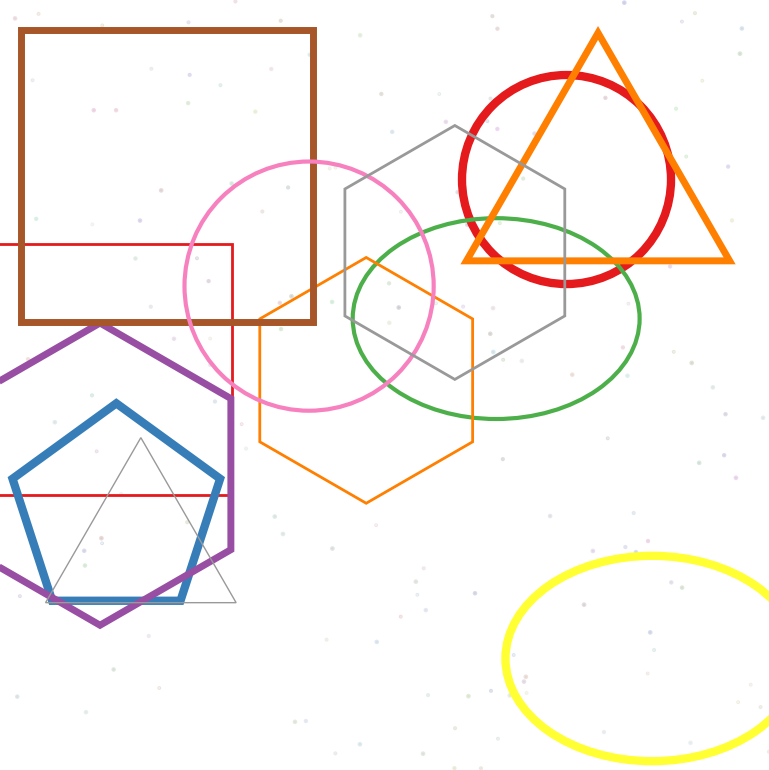[{"shape": "square", "thickness": 1, "radius": 0.82, "center": [0.138, 0.52]}, {"shape": "circle", "thickness": 3, "radius": 0.68, "center": [0.736, 0.767]}, {"shape": "pentagon", "thickness": 3, "radius": 0.71, "center": [0.151, 0.334]}, {"shape": "oval", "thickness": 1.5, "radius": 0.93, "center": [0.644, 0.586]}, {"shape": "hexagon", "thickness": 2.5, "radius": 0.98, "center": [0.13, 0.384]}, {"shape": "triangle", "thickness": 2.5, "radius": 0.99, "center": [0.777, 0.76]}, {"shape": "hexagon", "thickness": 1, "radius": 0.8, "center": [0.476, 0.506]}, {"shape": "oval", "thickness": 3, "radius": 0.95, "center": [0.847, 0.145]}, {"shape": "square", "thickness": 2.5, "radius": 0.95, "center": [0.217, 0.772]}, {"shape": "circle", "thickness": 1.5, "radius": 0.81, "center": [0.401, 0.628]}, {"shape": "hexagon", "thickness": 1, "radius": 0.82, "center": [0.591, 0.672]}, {"shape": "triangle", "thickness": 0.5, "radius": 0.71, "center": [0.183, 0.289]}]